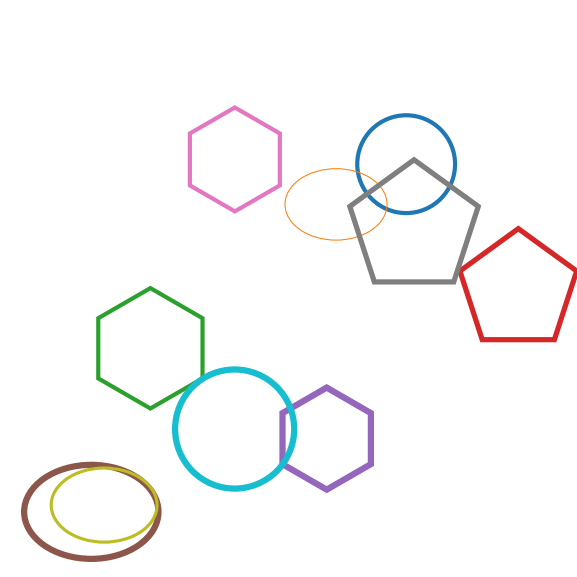[{"shape": "circle", "thickness": 2, "radius": 0.42, "center": [0.703, 0.715]}, {"shape": "oval", "thickness": 0.5, "radius": 0.44, "center": [0.582, 0.645]}, {"shape": "hexagon", "thickness": 2, "radius": 0.52, "center": [0.26, 0.396]}, {"shape": "pentagon", "thickness": 2.5, "radius": 0.53, "center": [0.897, 0.497]}, {"shape": "hexagon", "thickness": 3, "radius": 0.44, "center": [0.566, 0.24]}, {"shape": "oval", "thickness": 3, "radius": 0.58, "center": [0.158, 0.113]}, {"shape": "hexagon", "thickness": 2, "radius": 0.45, "center": [0.407, 0.723]}, {"shape": "pentagon", "thickness": 2.5, "radius": 0.58, "center": [0.717, 0.606]}, {"shape": "oval", "thickness": 1.5, "radius": 0.46, "center": [0.18, 0.125]}, {"shape": "circle", "thickness": 3, "radius": 0.52, "center": [0.406, 0.256]}]